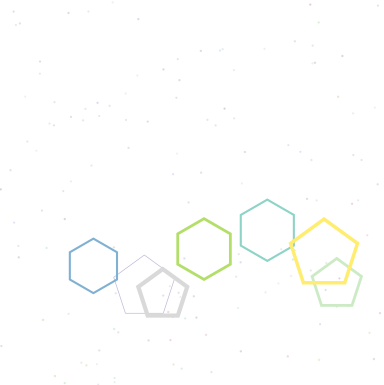[{"shape": "hexagon", "thickness": 1.5, "radius": 0.4, "center": [0.694, 0.402]}, {"shape": "pentagon", "thickness": 0.5, "radius": 0.42, "center": [0.375, 0.254]}, {"shape": "hexagon", "thickness": 1.5, "radius": 0.35, "center": [0.243, 0.309]}, {"shape": "hexagon", "thickness": 2, "radius": 0.39, "center": [0.53, 0.353]}, {"shape": "pentagon", "thickness": 3, "radius": 0.33, "center": [0.423, 0.234]}, {"shape": "pentagon", "thickness": 2, "radius": 0.34, "center": [0.875, 0.261]}, {"shape": "pentagon", "thickness": 2.5, "radius": 0.46, "center": [0.842, 0.34]}]